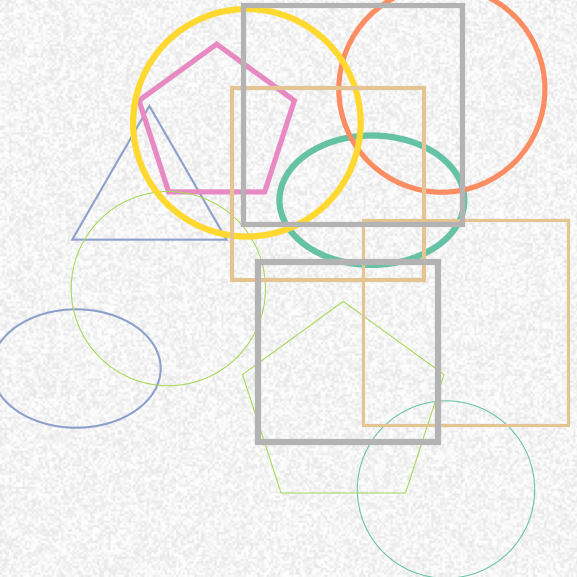[{"shape": "circle", "thickness": 0.5, "radius": 0.77, "center": [0.772, 0.151]}, {"shape": "oval", "thickness": 3, "radius": 0.8, "center": [0.644, 0.652]}, {"shape": "circle", "thickness": 2.5, "radius": 0.89, "center": [0.765, 0.845]}, {"shape": "triangle", "thickness": 1, "radius": 0.77, "center": [0.259, 0.661]}, {"shape": "oval", "thickness": 1, "radius": 0.73, "center": [0.132, 0.361]}, {"shape": "pentagon", "thickness": 2.5, "radius": 0.71, "center": [0.375, 0.781]}, {"shape": "pentagon", "thickness": 0.5, "radius": 0.92, "center": [0.594, 0.294]}, {"shape": "circle", "thickness": 0.5, "radius": 0.84, "center": [0.291, 0.499]}, {"shape": "circle", "thickness": 3, "radius": 0.99, "center": [0.427, 0.787]}, {"shape": "square", "thickness": 2, "radius": 0.83, "center": [0.568, 0.681]}, {"shape": "square", "thickness": 1.5, "radius": 0.89, "center": [0.806, 0.441]}, {"shape": "square", "thickness": 2.5, "radius": 0.95, "center": [0.61, 0.801]}, {"shape": "square", "thickness": 3, "radius": 0.78, "center": [0.603, 0.389]}]